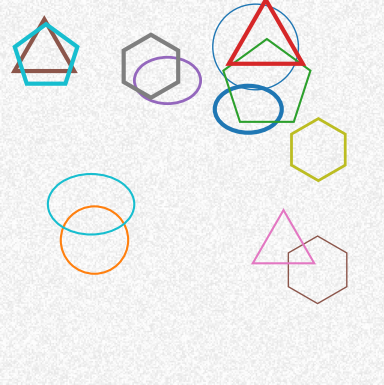[{"shape": "oval", "thickness": 3, "radius": 0.43, "center": [0.645, 0.716]}, {"shape": "circle", "thickness": 1, "radius": 0.56, "center": [0.664, 0.878]}, {"shape": "circle", "thickness": 1.5, "radius": 0.44, "center": [0.245, 0.376]}, {"shape": "pentagon", "thickness": 1.5, "radius": 0.59, "center": [0.693, 0.78]}, {"shape": "triangle", "thickness": 3, "radius": 0.55, "center": [0.69, 0.89]}, {"shape": "oval", "thickness": 2, "radius": 0.43, "center": [0.435, 0.791]}, {"shape": "triangle", "thickness": 3, "radius": 0.45, "center": [0.115, 0.86]}, {"shape": "hexagon", "thickness": 1, "radius": 0.44, "center": [0.825, 0.299]}, {"shape": "triangle", "thickness": 1.5, "radius": 0.46, "center": [0.736, 0.362]}, {"shape": "hexagon", "thickness": 3, "radius": 0.41, "center": [0.392, 0.828]}, {"shape": "hexagon", "thickness": 2, "radius": 0.4, "center": [0.827, 0.611]}, {"shape": "pentagon", "thickness": 3, "radius": 0.43, "center": [0.12, 0.852]}, {"shape": "oval", "thickness": 1.5, "radius": 0.56, "center": [0.237, 0.469]}]